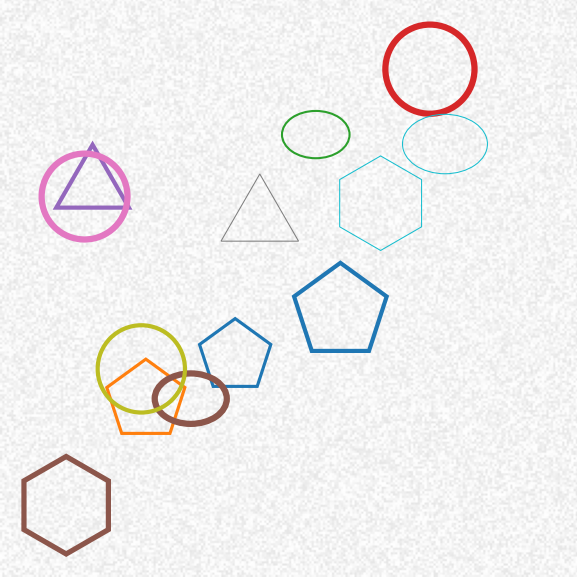[{"shape": "pentagon", "thickness": 2, "radius": 0.42, "center": [0.589, 0.46]}, {"shape": "pentagon", "thickness": 1.5, "radius": 0.32, "center": [0.407, 0.383]}, {"shape": "pentagon", "thickness": 1.5, "radius": 0.36, "center": [0.253, 0.306]}, {"shape": "oval", "thickness": 1, "radius": 0.29, "center": [0.547, 0.766]}, {"shape": "circle", "thickness": 3, "radius": 0.39, "center": [0.744, 0.879]}, {"shape": "triangle", "thickness": 2, "radius": 0.36, "center": [0.16, 0.676]}, {"shape": "hexagon", "thickness": 2.5, "radius": 0.42, "center": [0.115, 0.124]}, {"shape": "oval", "thickness": 3, "radius": 0.31, "center": [0.33, 0.309]}, {"shape": "circle", "thickness": 3, "radius": 0.37, "center": [0.146, 0.659]}, {"shape": "triangle", "thickness": 0.5, "radius": 0.39, "center": [0.45, 0.62]}, {"shape": "circle", "thickness": 2, "radius": 0.38, "center": [0.245, 0.36]}, {"shape": "oval", "thickness": 0.5, "radius": 0.37, "center": [0.771, 0.75]}, {"shape": "hexagon", "thickness": 0.5, "radius": 0.41, "center": [0.659, 0.647]}]